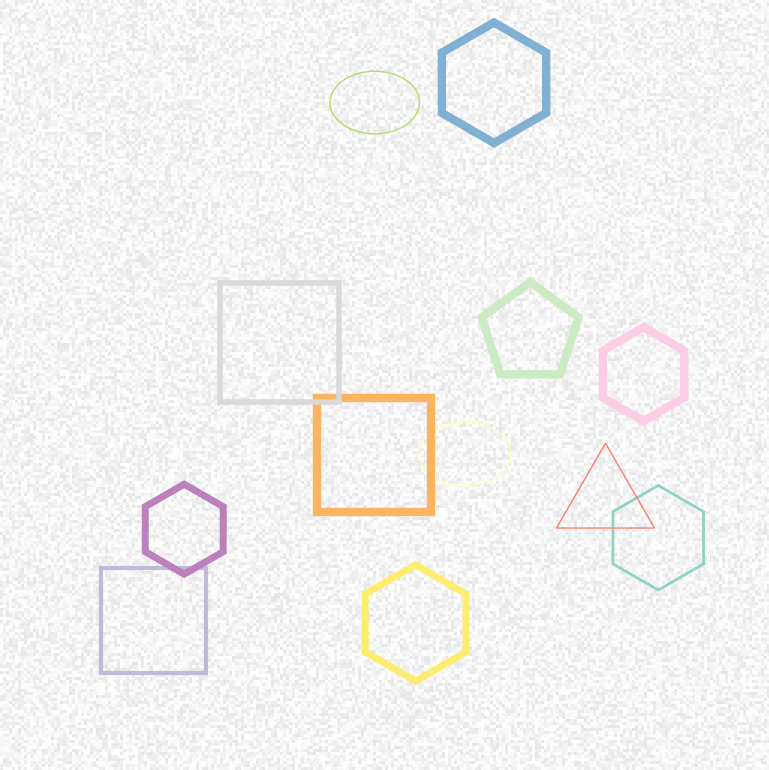[{"shape": "hexagon", "thickness": 1, "radius": 0.34, "center": [0.855, 0.302]}, {"shape": "oval", "thickness": 0.5, "radius": 0.3, "center": [0.604, 0.41]}, {"shape": "square", "thickness": 1.5, "radius": 0.34, "center": [0.199, 0.194]}, {"shape": "triangle", "thickness": 0.5, "radius": 0.37, "center": [0.786, 0.351]}, {"shape": "hexagon", "thickness": 3, "radius": 0.39, "center": [0.642, 0.892]}, {"shape": "square", "thickness": 3, "radius": 0.37, "center": [0.486, 0.409]}, {"shape": "oval", "thickness": 0.5, "radius": 0.29, "center": [0.487, 0.867]}, {"shape": "hexagon", "thickness": 3, "radius": 0.3, "center": [0.836, 0.514]}, {"shape": "square", "thickness": 2, "radius": 0.39, "center": [0.363, 0.556]}, {"shape": "hexagon", "thickness": 2.5, "radius": 0.29, "center": [0.239, 0.313]}, {"shape": "pentagon", "thickness": 3, "radius": 0.33, "center": [0.689, 0.567]}, {"shape": "hexagon", "thickness": 2.5, "radius": 0.38, "center": [0.54, 0.191]}]